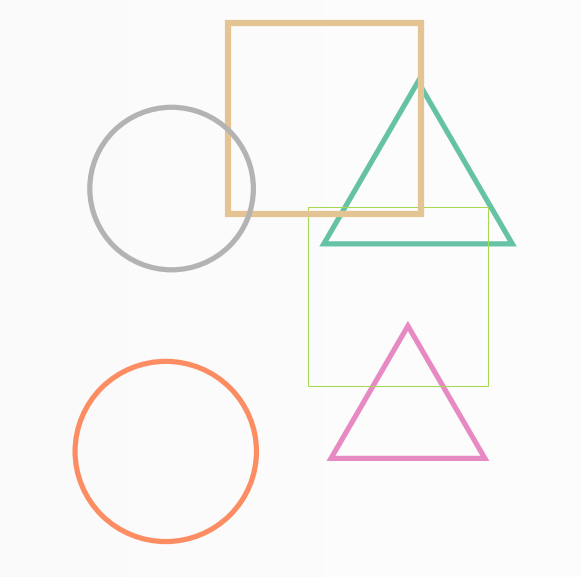[{"shape": "triangle", "thickness": 2.5, "radius": 0.94, "center": [0.719, 0.67]}, {"shape": "circle", "thickness": 2.5, "radius": 0.78, "center": [0.285, 0.217]}, {"shape": "triangle", "thickness": 2.5, "radius": 0.76, "center": [0.702, 0.282]}, {"shape": "square", "thickness": 0.5, "radius": 0.77, "center": [0.685, 0.485]}, {"shape": "square", "thickness": 3, "radius": 0.83, "center": [0.558, 0.794]}, {"shape": "circle", "thickness": 2.5, "radius": 0.7, "center": [0.295, 0.673]}]